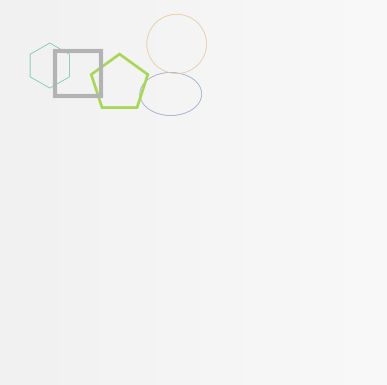[{"shape": "hexagon", "thickness": 0.5, "radius": 0.29, "center": [0.129, 0.83]}, {"shape": "oval", "thickness": 0.5, "radius": 0.4, "center": [0.441, 0.756]}, {"shape": "pentagon", "thickness": 2, "radius": 0.38, "center": [0.308, 0.783]}, {"shape": "circle", "thickness": 0.5, "radius": 0.39, "center": [0.456, 0.886]}, {"shape": "square", "thickness": 3, "radius": 0.29, "center": [0.201, 0.809]}]